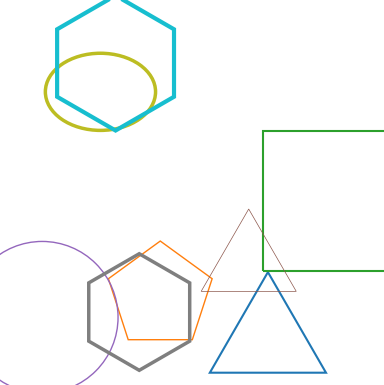[{"shape": "triangle", "thickness": 1.5, "radius": 0.87, "center": [0.696, 0.119]}, {"shape": "pentagon", "thickness": 1, "radius": 0.71, "center": [0.416, 0.232]}, {"shape": "square", "thickness": 1.5, "radius": 0.91, "center": [0.865, 0.478]}, {"shape": "circle", "thickness": 1, "radius": 0.99, "center": [0.11, 0.176]}, {"shape": "triangle", "thickness": 0.5, "radius": 0.71, "center": [0.646, 0.315]}, {"shape": "hexagon", "thickness": 2.5, "radius": 0.76, "center": [0.362, 0.19]}, {"shape": "oval", "thickness": 2.5, "radius": 0.72, "center": [0.261, 0.762]}, {"shape": "hexagon", "thickness": 3, "radius": 0.88, "center": [0.3, 0.836]}]